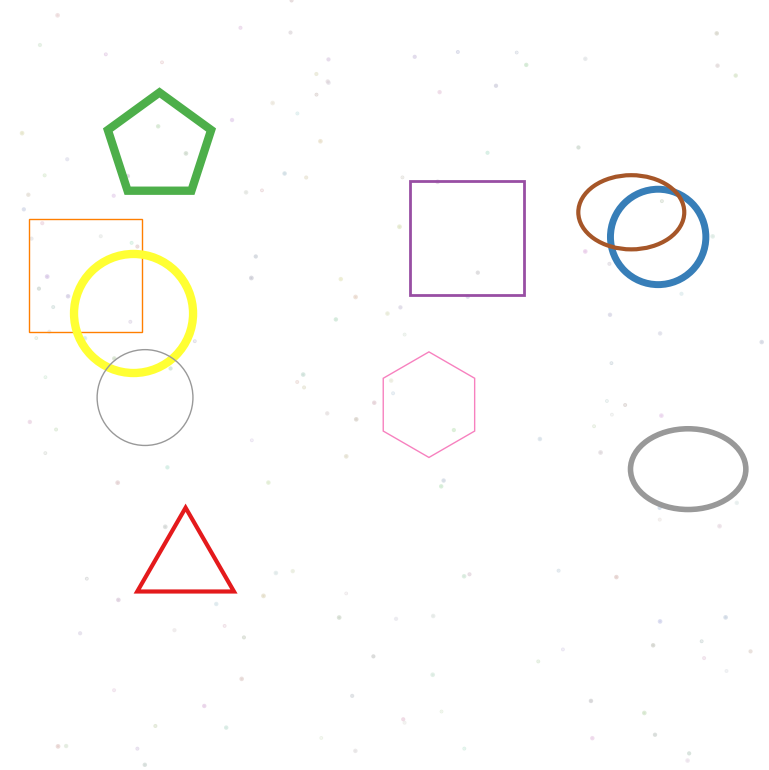[{"shape": "triangle", "thickness": 1.5, "radius": 0.36, "center": [0.241, 0.268]}, {"shape": "circle", "thickness": 2.5, "radius": 0.31, "center": [0.855, 0.692]}, {"shape": "pentagon", "thickness": 3, "radius": 0.35, "center": [0.207, 0.809]}, {"shape": "square", "thickness": 1, "radius": 0.37, "center": [0.606, 0.691]}, {"shape": "square", "thickness": 0.5, "radius": 0.37, "center": [0.112, 0.643]}, {"shape": "circle", "thickness": 3, "radius": 0.39, "center": [0.173, 0.593]}, {"shape": "oval", "thickness": 1.5, "radius": 0.34, "center": [0.82, 0.724]}, {"shape": "hexagon", "thickness": 0.5, "radius": 0.34, "center": [0.557, 0.474]}, {"shape": "oval", "thickness": 2, "radius": 0.37, "center": [0.894, 0.391]}, {"shape": "circle", "thickness": 0.5, "radius": 0.31, "center": [0.188, 0.484]}]